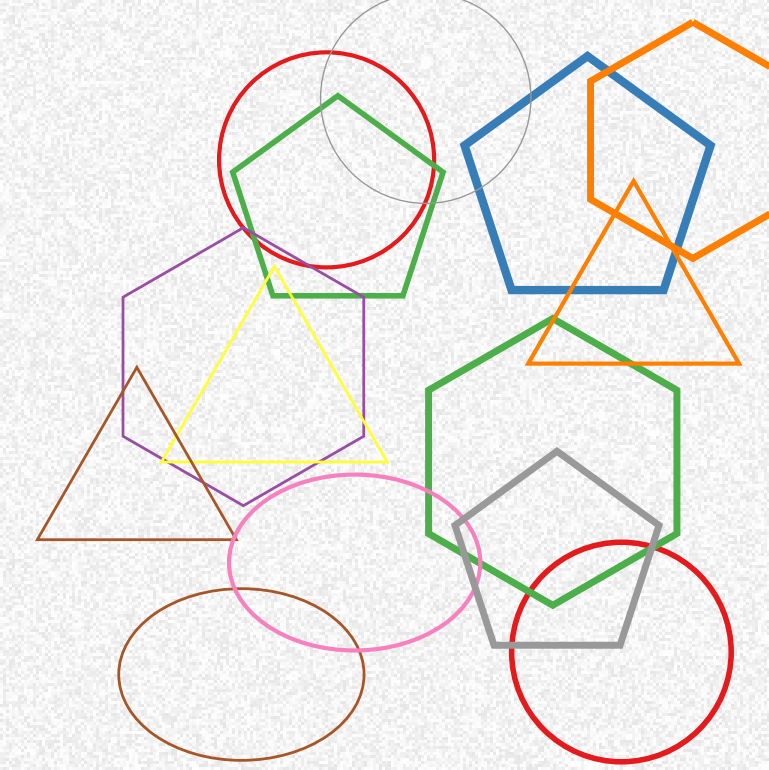[{"shape": "circle", "thickness": 1.5, "radius": 0.7, "center": [0.424, 0.792]}, {"shape": "circle", "thickness": 2, "radius": 0.71, "center": [0.807, 0.153]}, {"shape": "pentagon", "thickness": 3, "radius": 0.84, "center": [0.763, 0.759]}, {"shape": "pentagon", "thickness": 2, "radius": 0.72, "center": [0.439, 0.732]}, {"shape": "hexagon", "thickness": 2.5, "radius": 0.93, "center": [0.718, 0.4]}, {"shape": "hexagon", "thickness": 1, "radius": 0.9, "center": [0.316, 0.524]}, {"shape": "triangle", "thickness": 1.5, "radius": 0.79, "center": [0.823, 0.607]}, {"shape": "hexagon", "thickness": 2.5, "radius": 0.77, "center": [0.9, 0.818]}, {"shape": "triangle", "thickness": 1, "radius": 0.85, "center": [0.356, 0.485]}, {"shape": "triangle", "thickness": 1, "radius": 0.75, "center": [0.178, 0.374]}, {"shape": "oval", "thickness": 1, "radius": 0.8, "center": [0.314, 0.124]}, {"shape": "oval", "thickness": 1.5, "radius": 0.82, "center": [0.461, 0.269]}, {"shape": "pentagon", "thickness": 2.5, "radius": 0.7, "center": [0.723, 0.275]}, {"shape": "circle", "thickness": 0.5, "radius": 0.68, "center": [0.553, 0.872]}]